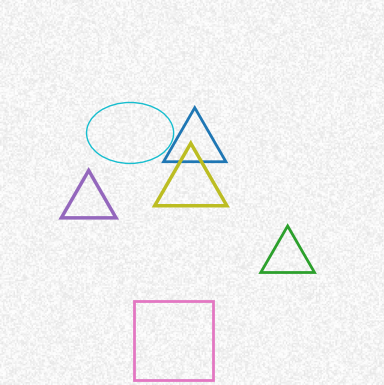[{"shape": "triangle", "thickness": 2, "radius": 0.47, "center": [0.506, 0.627]}, {"shape": "triangle", "thickness": 2, "radius": 0.4, "center": [0.747, 0.332]}, {"shape": "triangle", "thickness": 2.5, "radius": 0.41, "center": [0.23, 0.475]}, {"shape": "square", "thickness": 2, "radius": 0.51, "center": [0.45, 0.116]}, {"shape": "triangle", "thickness": 2.5, "radius": 0.54, "center": [0.496, 0.52]}, {"shape": "oval", "thickness": 1, "radius": 0.57, "center": [0.338, 0.655]}]